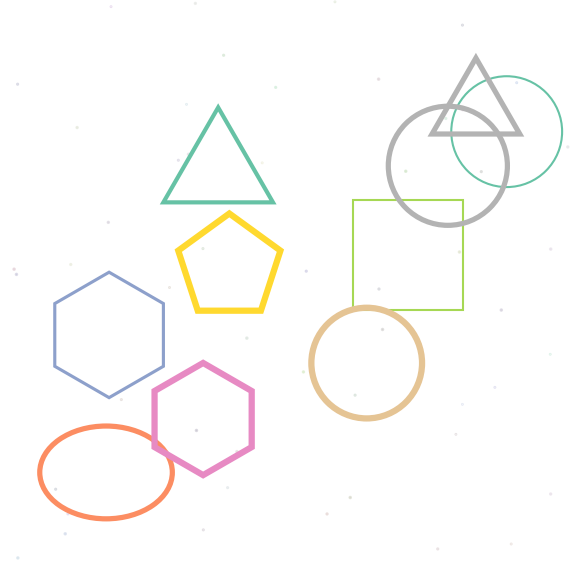[{"shape": "triangle", "thickness": 2, "radius": 0.55, "center": [0.378, 0.704]}, {"shape": "circle", "thickness": 1, "radius": 0.48, "center": [0.877, 0.771]}, {"shape": "oval", "thickness": 2.5, "radius": 0.57, "center": [0.184, 0.181]}, {"shape": "hexagon", "thickness": 1.5, "radius": 0.54, "center": [0.189, 0.419]}, {"shape": "hexagon", "thickness": 3, "radius": 0.49, "center": [0.352, 0.274]}, {"shape": "square", "thickness": 1, "radius": 0.47, "center": [0.707, 0.558]}, {"shape": "pentagon", "thickness": 3, "radius": 0.47, "center": [0.397, 0.536]}, {"shape": "circle", "thickness": 3, "radius": 0.48, "center": [0.635, 0.37]}, {"shape": "triangle", "thickness": 2.5, "radius": 0.44, "center": [0.824, 0.811]}, {"shape": "circle", "thickness": 2.5, "radius": 0.52, "center": [0.776, 0.712]}]